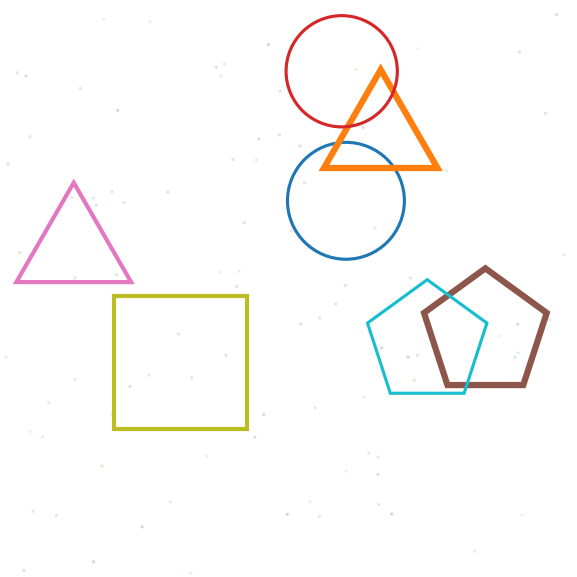[{"shape": "circle", "thickness": 1.5, "radius": 0.51, "center": [0.599, 0.651]}, {"shape": "triangle", "thickness": 3, "radius": 0.57, "center": [0.659, 0.765]}, {"shape": "circle", "thickness": 1.5, "radius": 0.48, "center": [0.592, 0.876]}, {"shape": "pentagon", "thickness": 3, "radius": 0.56, "center": [0.84, 0.423]}, {"shape": "triangle", "thickness": 2, "radius": 0.57, "center": [0.128, 0.568]}, {"shape": "square", "thickness": 2, "radius": 0.58, "center": [0.312, 0.371]}, {"shape": "pentagon", "thickness": 1.5, "radius": 0.54, "center": [0.74, 0.406]}]